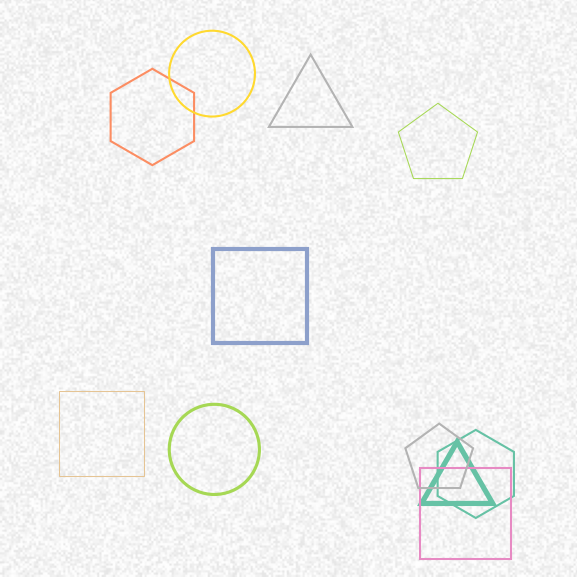[{"shape": "triangle", "thickness": 2.5, "radius": 0.36, "center": [0.792, 0.163]}, {"shape": "hexagon", "thickness": 1, "radius": 0.38, "center": [0.824, 0.178]}, {"shape": "hexagon", "thickness": 1, "radius": 0.42, "center": [0.264, 0.797]}, {"shape": "square", "thickness": 2, "radius": 0.41, "center": [0.451, 0.487]}, {"shape": "square", "thickness": 1, "radius": 0.39, "center": [0.806, 0.11]}, {"shape": "circle", "thickness": 1.5, "radius": 0.39, "center": [0.371, 0.221]}, {"shape": "pentagon", "thickness": 0.5, "radius": 0.36, "center": [0.758, 0.748]}, {"shape": "circle", "thickness": 1, "radius": 0.37, "center": [0.367, 0.872]}, {"shape": "square", "thickness": 0.5, "radius": 0.37, "center": [0.175, 0.248]}, {"shape": "triangle", "thickness": 1, "radius": 0.42, "center": [0.538, 0.821]}, {"shape": "pentagon", "thickness": 1, "radius": 0.31, "center": [0.761, 0.204]}]